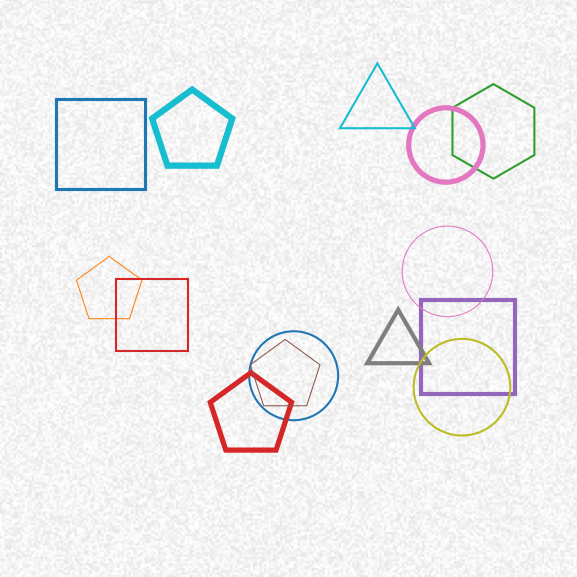[{"shape": "circle", "thickness": 1, "radius": 0.39, "center": [0.508, 0.349]}, {"shape": "square", "thickness": 1.5, "radius": 0.39, "center": [0.174, 0.75]}, {"shape": "pentagon", "thickness": 0.5, "radius": 0.3, "center": [0.189, 0.496]}, {"shape": "hexagon", "thickness": 1, "radius": 0.41, "center": [0.854, 0.772]}, {"shape": "square", "thickness": 1, "radius": 0.31, "center": [0.263, 0.454]}, {"shape": "pentagon", "thickness": 2.5, "radius": 0.37, "center": [0.435, 0.28]}, {"shape": "square", "thickness": 2, "radius": 0.4, "center": [0.81, 0.398]}, {"shape": "pentagon", "thickness": 0.5, "radius": 0.32, "center": [0.494, 0.348]}, {"shape": "circle", "thickness": 0.5, "radius": 0.39, "center": [0.775, 0.529]}, {"shape": "circle", "thickness": 2.5, "radius": 0.32, "center": [0.772, 0.748]}, {"shape": "triangle", "thickness": 2, "radius": 0.31, "center": [0.689, 0.401]}, {"shape": "circle", "thickness": 1, "radius": 0.42, "center": [0.8, 0.329]}, {"shape": "triangle", "thickness": 1, "radius": 0.37, "center": [0.653, 0.815]}, {"shape": "pentagon", "thickness": 3, "radius": 0.36, "center": [0.333, 0.771]}]